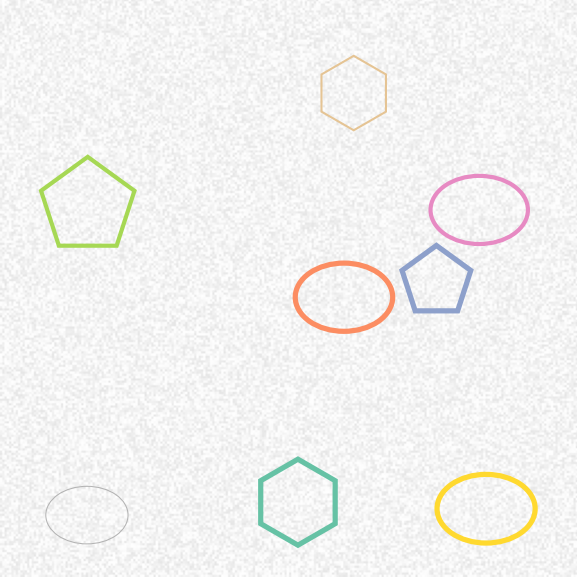[{"shape": "hexagon", "thickness": 2.5, "radius": 0.37, "center": [0.516, 0.13]}, {"shape": "oval", "thickness": 2.5, "radius": 0.42, "center": [0.596, 0.484]}, {"shape": "pentagon", "thickness": 2.5, "radius": 0.31, "center": [0.756, 0.511]}, {"shape": "oval", "thickness": 2, "radius": 0.42, "center": [0.83, 0.636]}, {"shape": "pentagon", "thickness": 2, "radius": 0.43, "center": [0.152, 0.642]}, {"shape": "oval", "thickness": 2.5, "radius": 0.42, "center": [0.842, 0.118]}, {"shape": "hexagon", "thickness": 1, "radius": 0.32, "center": [0.612, 0.838]}, {"shape": "oval", "thickness": 0.5, "radius": 0.36, "center": [0.151, 0.107]}]